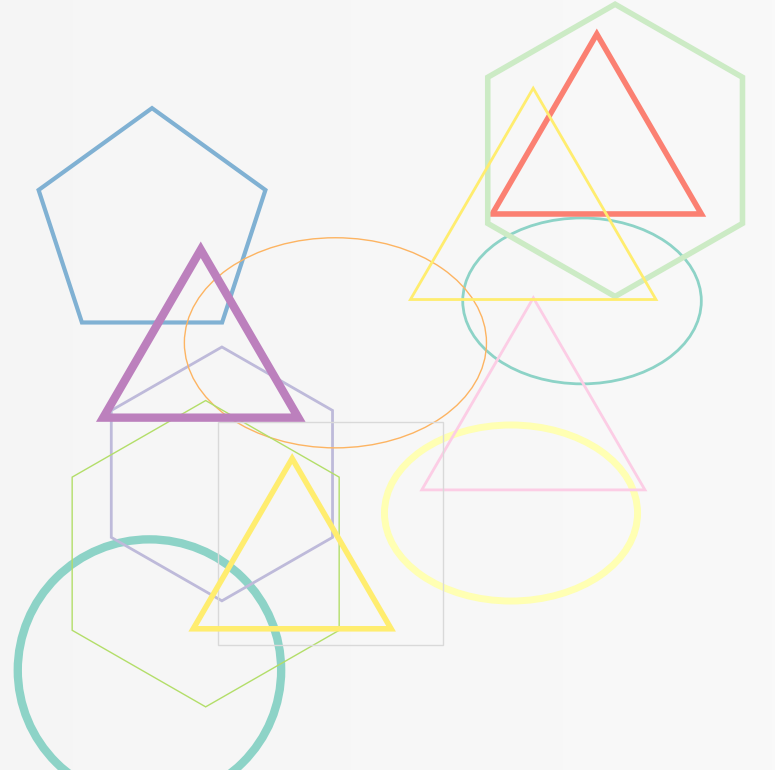[{"shape": "circle", "thickness": 3, "radius": 0.85, "center": [0.193, 0.13]}, {"shape": "oval", "thickness": 1, "radius": 0.77, "center": [0.751, 0.609]}, {"shape": "oval", "thickness": 2.5, "radius": 0.82, "center": [0.659, 0.334]}, {"shape": "hexagon", "thickness": 1, "radius": 0.82, "center": [0.286, 0.385]}, {"shape": "triangle", "thickness": 2, "radius": 0.78, "center": [0.77, 0.8]}, {"shape": "pentagon", "thickness": 1.5, "radius": 0.77, "center": [0.196, 0.706]}, {"shape": "oval", "thickness": 0.5, "radius": 0.97, "center": [0.433, 0.555]}, {"shape": "hexagon", "thickness": 0.5, "radius": 0.99, "center": [0.265, 0.281]}, {"shape": "triangle", "thickness": 1, "radius": 0.83, "center": [0.688, 0.447]}, {"shape": "square", "thickness": 0.5, "radius": 0.73, "center": [0.427, 0.307]}, {"shape": "triangle", "thickness": 3, "radius": 0.73, "center": [0.259, 0.53]}, {"shape": "hexagon", "thickness": 2, "radius": 0.95, "center": [0.794, 0.805]}, {"shape": "triangle", "thickness": 2, "radius": 0.74, "center": [0.377, 0.257]}, {"shape": "triangle", "thickness": 1, "radius": 0.91, "center": [0.688, 0.702]}]